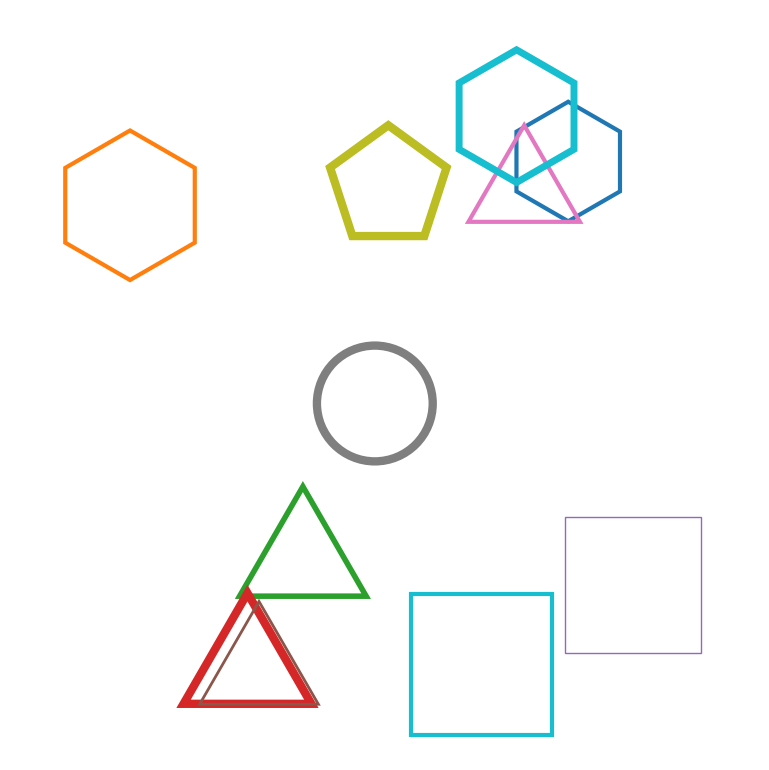[{"shape": "hexagon", "thickness": 1.5, "radius": 0.39, "center": [0.738, 0.79]}, {"shape": "hexagon", "thickness": 1.5, "radius": 0.49, "center": [0.169, 0.733]}, {"shape": "triangle", "thickness": 2, "radius": 0.47, "center": [0.393, 0.273]}, {"shape": "triangle", "thickness": 3, "radius": 0.48, "center": [0.321, 0.134]}, {"shape": "square", "thickness": 0.5, "radius": 0.44, "center": [0.822, 0.24]}, {"shape": "triangle", "thickness": 1, "radius": 0.45, "center": [0.336, 0.13]}, {"shape": "triangle", "thickness": 1.5, "radius": 0.42, "center": [0.681, 0.754]}, {"shape": "circle", "thickness": 3, "radius": 0.38, "center": [0.487, 0.476]}, {"shape": "pentagon", "thickness": 3, "radius": 0.4, "center": [0.504, 0.758]}, {"shape": "square", "thickness": 1.5, "radius": 0.46, "center": [0.625, 0.136]}, {"shape": "hexagon", "thickness": 2.5, "radius": 0.43, "center": [0.671, 0.849]}]